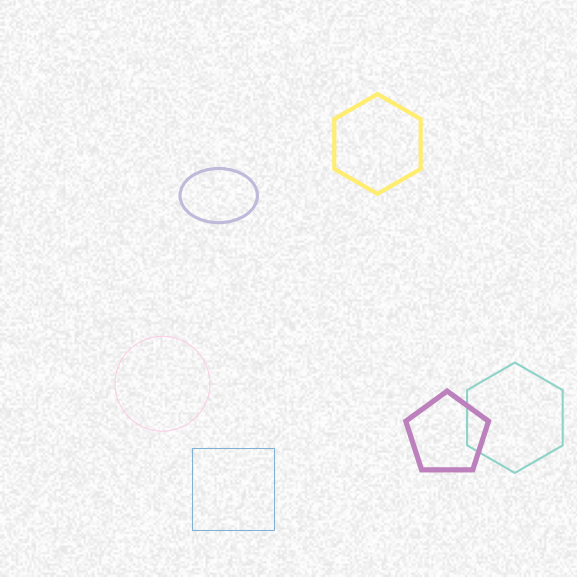[{"shape": "hexagon", "thickness": 1, "radius": 0.48, "center": [0.892, 0.276]}, {"shape": "oval", "thickness": 1.5, "radius": 0.34, "center": [0.379, 0.66]}, {"shape": "square", "thickness": 0.5, "radius": 0.36, "center": [0.404, 0.152]}, {"shape": "circle", "thickness": 0.5, "radius": 0.41, "center": [0.281, 0.335]}, {"shape": "pentagon", "thickness": 2.5, "radius": 0.38, "center": [0.774, 0.247]}, {"shape": "hexagon", "thickness": 2, "radius": 0.43, "center": [0.654, 0.75]}]